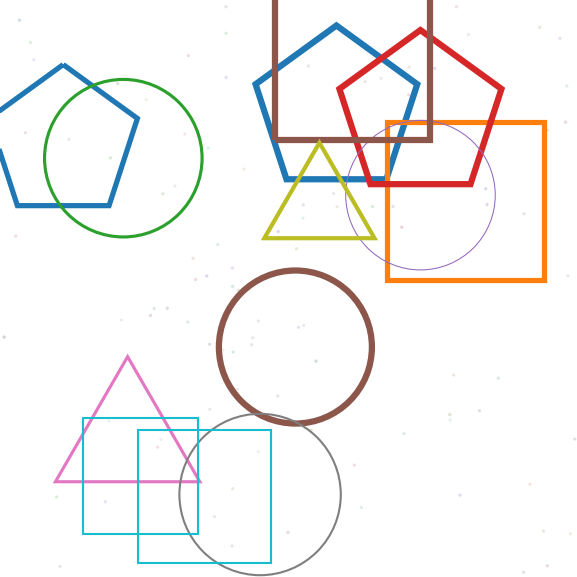[{"shape": "pentagon", "thickness": 3, "radius": 0.74, "center": [0.583, 0.808]}, {"shape": "pentagon", "thickness": 2.5, "radius": 0.68, "center": [0.109, 0.752]}, {"shape": "square", "thickness": 2.5, "radius": 0.68, "center": [0.806, 0.652]}, {"shape": "circle", "thickness": 1.5, "radius": 0.68, "center": [0.214, 0.725]}, {"shape": "pentagon", "thickness": 3, "radius": 0.74, "center": [0.728, 0.8]}, {"shape": "circle", "thickness": 0.5, "radius": 0.65, "center": [0.728, 0.661]}, {"shape": "square", "thickness": 3, "radius": 0.67, "center": [0.61, 0.89]}, {"shape": "circle", "thickness": 3, "radius": 0.66, "center": [0.512, 0.398]}, {"shape": "triangle", "thickness": 1.5, "radius": 0.72, "center": [0.221, 0.237]}, {"shape": "circle", "thickness": 1, "radius": 0.7, "center": [0.45, 0.143]}, {"shape": "triangle", "thickness": 2, "radius": 0.55, "center": [0.553, 0.642]}, {"shape": "square", "thickness": 1, "radius": 0.5, "center": [0.243, 0.175]}, {"shape": "square", "thickness": 1, "radius": 0.58, "center": [0.355, 0.14]}]